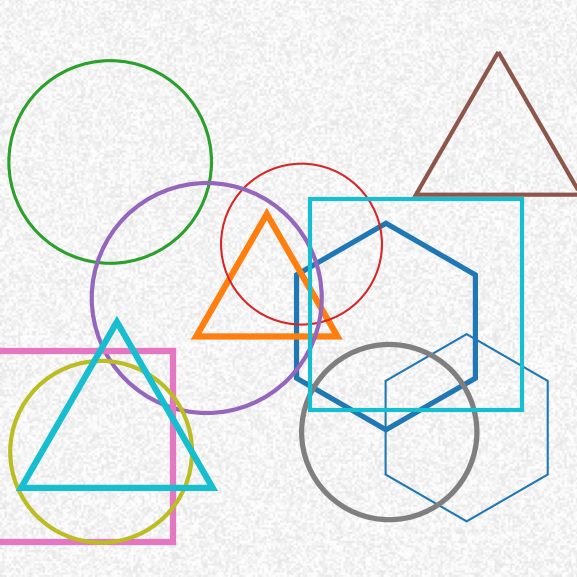[{"shape": "hexagon", "thickness": 1, "radius": 0.81, "center": [0.808, 0.258]}, {"shape": "hexagon", "thickness": 2.5, "radius": 0.89, "center": [0.668, 0.434]}, {"shape": "triangle", "thickness": 3, "radius": 0.71, "center": [0.462, 0.487]}, {"shape": "circle", "thickness": 1.5, "radius": 0.88, "center": [0.191, 0.719]}, {"shape": "circle", "thickness": 1, "radius": 0.7, "center": [0.522, 0.576]}, {"shape": "circle", "thickness": 2, "radius": 1.0, "center": [0.358, 0.483]}, {"shape": "triangle", "thickness": 2, "radius": 0.82, "center": [0.863, 0.744]}, {"shape": "square", "thickness": 3, "radius": 0.83, "center": [0.134, 0.227]}, {"shape": "circle", "thickness": 2.5, "radius": 0.76, "center": [0.674, 0.251]}, {"shape": "circle", "thickness": 2, "radius": 0.79, "center": [0.175, 0.217]}, {"shape": "triangle", "thickness": 3, "radius": 0.96, "center": [0.202, 0.25]}, {"shape": "square", "thickness": 2, "radius": 0.92, "center": [0.72, 0.472]}]